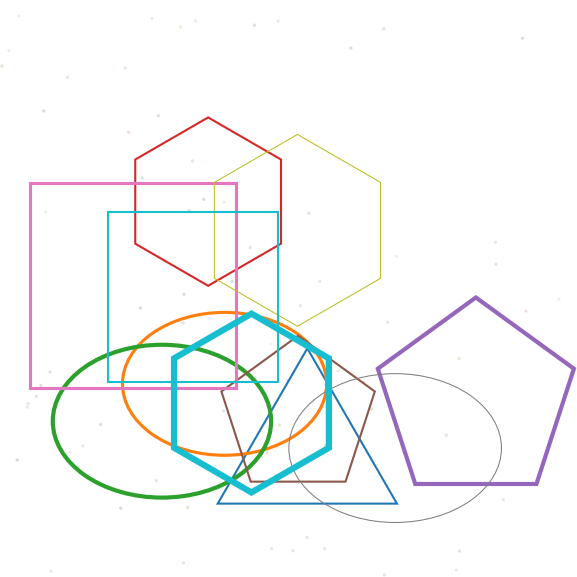[{"shape": "triangle", "thickness": 1, "radius": 0.9, "center": [0.532, 0.217]}, {"shape": "oval", "thickness": 1.5, "radius": 0.88, "center": [0.389, 0.334]}, {"shape": "oval", "thickness": 2, "radius": 0.95, "center": [0.28, 0.27]}, {"shape": "hexagon", "thickness": 1, "radius": 0.73, "center": [0.36, 0.65]}, {"shape": "pentagon", "thickness": 2, "radius": 0.89, "center": [0.824, 0.305]}, {"shape": "pentagon", "thickness": 1, "radius": 0.7, "center": [0.516, 0.278]}, {"shape": "square", "thickness": 1.5, "radius": 0.89, "center": [0.23, 0.505]}, {"shape": "oval", "thickness": 0.5, "radius": 0.92, "center": [0.684, 0.223]}, {"shape": "hexagon", "thickness": 0.5, "radius": 0.83, "center": [0.515, 0.6]}, {"shape": "hexagon", "thickness": 3, "radius": 0.77, "center": [0.435, 0.301]}, {"shape": "square", "thickness": 1, "radius": 0.73, "center": [0.334, 0.485]}]